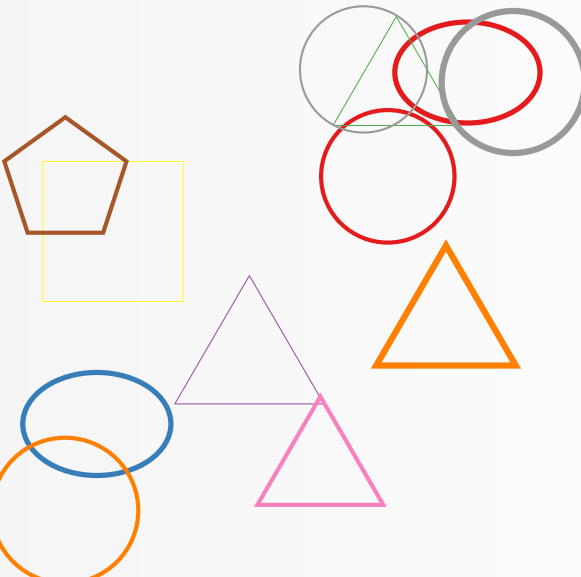[{"shape": "circle", "thickness": 2, "radius": 0.57, "center": [0.667, 0.694]}, {"shape": "oval", "thickness": 2.5, "radius": 0.62, "center": [0.804, 0.874]}, {"shape": "oval", "thickness": 2.5, "radius": 0.64, "center": [0.167, 0.265]}, {"shape": "triangle", "thickness": 0.5, "radius": 0.63, "center": [0.682, 0.845]}, {"shape": "triangle", "thickness": 0.5, "radius": 0.74, "center": [0.429, 0.374]}, {"shape": "circle", "thickness": 2, "radius": 0.63, "center": [0.112, 0.115]}, {"shape": "triangle", "thickness": 3, "radius": 0.69, "center": [0.767, 0.436]}, {"shape": "square", "thickness": 0.5, "radius": 0.61, "center": [0.193, 0.6]}, {"shape": "pentagon", "thickness": 2, "radius": 0.55, "center": [0.112, 0.686]}, {"shape": "triangle", "thickness": 2, "radius": 0.63, "center": [0.551, 0.187]}, {"shape": "circle", "thickness": 1, "radius": 0.55, "center": [0.625, 0.879]}, {"shape": "circle", "thickness": 3, "radius": 0.62, "center": [0.883, 0.857]}]